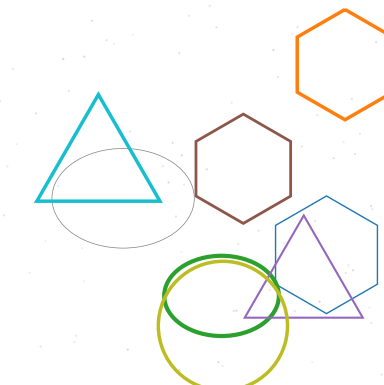[{"shape": "hexagon", "thickness": 1, "radius": 0.76, "center": [0.848, 0.338]}, {"shape": "hexagon", "thickness": 2.5, "radius": 0.72, "center": [0.896, 0.832]}, {"shape": "oval", "thickness": 3, "radius": 0.74, "center": [0.575, 0.231]}, {"shape": "triangle", "thickness": 1.5, "radius": 0.89, "center": [0.789, 0.263]}, {"shape": "hexagon", "thickness": 2, "radius": 0.71, "center": [0.632, 0.562]}, {"shape": "oval", "thickness": 0.5, "radius": 0.92, "center": [0.32, 0.485]}, {"shape": "circle", "thickness": 2.5, "radius": 0.84, "center": [0.579, 0.154]}, {"shape": "triangle", "thickness": 2.5, "radius": 0.92, "center": [0.256, 0.57]}]